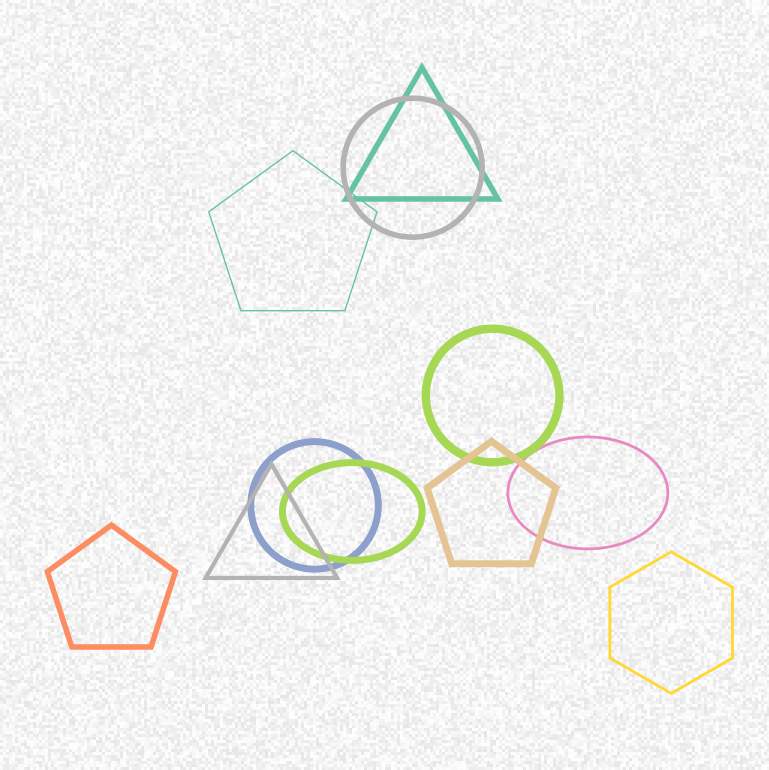[{"shape": "pentagon", "thickness": 0.5, "radius": 0.57, "center": [0.38, 0.689]}, {"shape": "triangle", "thickness": 2, "radius": 0.57, "center": [0.548, 0.798]}, {"shape": "pentagon", "thickness": 2, "radius": 0.44, "center": [0.145, 0.231]}, {"shape": "circle", "thickness": 2.5, "radius": 0.41, "center": [0.409, 0.344]}, {"shape": "oval", "thickness": 1, "radius": 0.52, "center": [0.763, 0.36]}, {"shape": "circle", "thickness": 3, "radius": 0.43, "center": [0.64, 0.486]}, {"shape": "oval", "thickness": 2.5, "radius": 0.45, "center": [0.458, 0.336]}, {"shape": "hexagon", "thickness": 1, "radius": 0.46, "center": [0.872, 0.191]}, {"shape": "pentagon", "thickness": 2.5, "radius": 0.44, "center": [0.638, 0.339]}, {"shape": "circle", "thickness": 2, "radius": 0.45, "center": [0.536, 0.782]}, {"shape": "triangle", "thickness": 1.5, "radius": 0.49, "center": [0.352, 0.299]}]